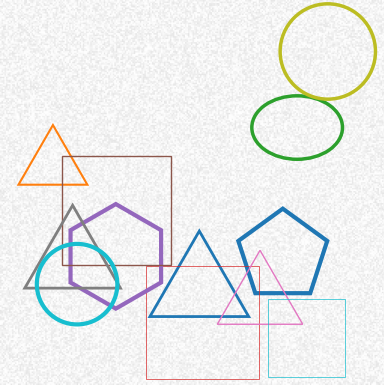[{"shape": "pentagon", "thickness": 3, "radius": 0.61, "center": [0.734, 0.337]}, {"shape": "triangle", "thickness": 2, "radius": 0.74, "center": [0.518, 0.252]}, {"shape": "triangle", "thickness": 1.5, "radius": 0.52, "center": [0.137, 0.572]}, {"shape": "oval", "thickness": 2.5, "radius": 0.59, "center": [0.772, 0.669]}, {"shape": "square", "thickness": 0.5, "radius": 0.74, "center": [0.527, 0.162]}, {"shape": "hexagon", "thickness": 3, "radius": 0.68, "center": [0.301, 0.334]}, {"shape": "square", "thickness": 1, "radius": 0.71, "center": [0.302, 0.453]}, {"shape": "triangle", "thickness": 1, "radius": 0.64, "center": [0.675, 0.222]}, {"shape": "triangle", "thickness": 2, "radius": 0.72, "center": [0.189, 0.323]}, {"shape": "circle", "thickness": 2.5, "radius": 0.62, "center": [0.851, 0.866]}, {"shape": "circle", "thickness": 3, "radius": 0.52, "center": [0.2, 0.262]}, {"shape": "square", "thickness": 0.5, "radius": 0.5, "center": [0.796, 0.122]}]